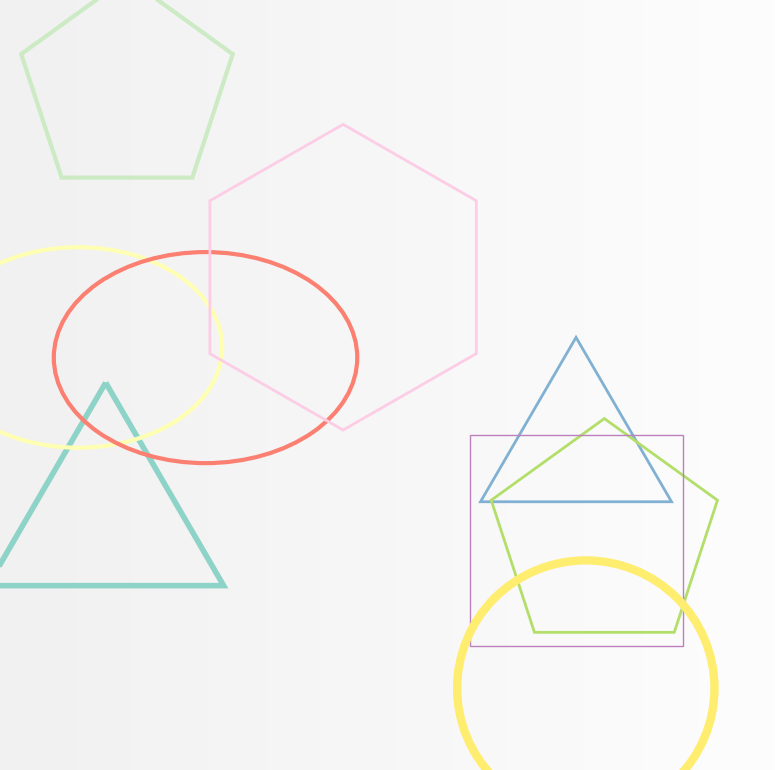[{"shape": "triangle", "thickness": 2, "radius": 0.88, "center": [0.136, 0.327]}, {"shape": "oval", "thickness": 1.5, "radius": 0.93, "center": [0.101, 0.549]}, {"shape": "oval", "thickness": 1.5, "radius": 0.98, "center": [0.265, 0.536]}, {"shape": "triangle", "thickness": 1, "radius": 0.71, "center": [0.743, 0.42]}, {"shape": "pentagon", "thickness": 1, "radius": 0.77, "center": [0.78, 0.303]}, {"shape": "hexagon", "thickness": 1, "radius": 0.99, "center": [0.443, 0.64]}, {"shape": "square", "thickness": 0.5, "radius": 0.69, "center": [0.744, 0.298]}, {"shape": "pentagon", "thickness": 1.5, "radius": 0.72, "center": [0.164, 0.885]}, {"shape": "circle", "thickness": 3, "radius": 0.83, "center": [0.756, 0.106]}]